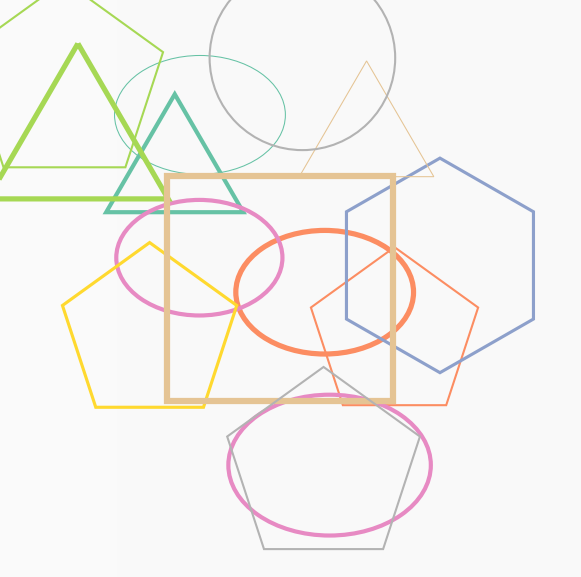[{"shape": "oval", "thickness": 0.5, "radius": 0.73, "center": [0.344, 0.8]}, {"shape": "triangle", "thickness": 2, "radius": 0.68, "center": [0.301, 0.7]}, {"shape": "pentagon", "thickness": 1, "radius": 0.76, "center": [0.679, 0.42]}, {"shape": "oval", "thickness": 2.5, "radius": 0.76, "center": [0.559, 0.493]}, {"shape": "hexagon", "thickness": 1.5, "radius": 0.93, "center": [0.757, 0.54]}, {"shape": "oval", "thickness": 2, "radius": 0.87, "center": [0.567, 0.194]}, {"shape": "oval", "thickness": 2, "radius": 0.71, "center": [0.343, 0.553]}, {"shape": "triangle", "thickness": 2.5, "radius": 0.9, "center": [0.134, 0.744]}, {"shape": "pentagon", "thickness": 1, "radius": 0.89, "center": [0.111, 0.854]}, {"shape": "pentagon", "thickness": 1.5, "radius": 0.79, "center": [0.257, 0.421]}, {"shape": "triangle", "thickness": 0.5, "radius": 0.67, "center": [0.631, 0.76]}, {"shape": "square", "thickness": 3, "radius": 0.97, "center": [0.481, 0.5]}, {"shape": "pentagon", "thickness": 1, "radius": 0.87, "center": [0.557, 0.189]}, {"shape": "circle", "thickness": 1, "radius": 0.8, "center": [0.52, 0.899]}]